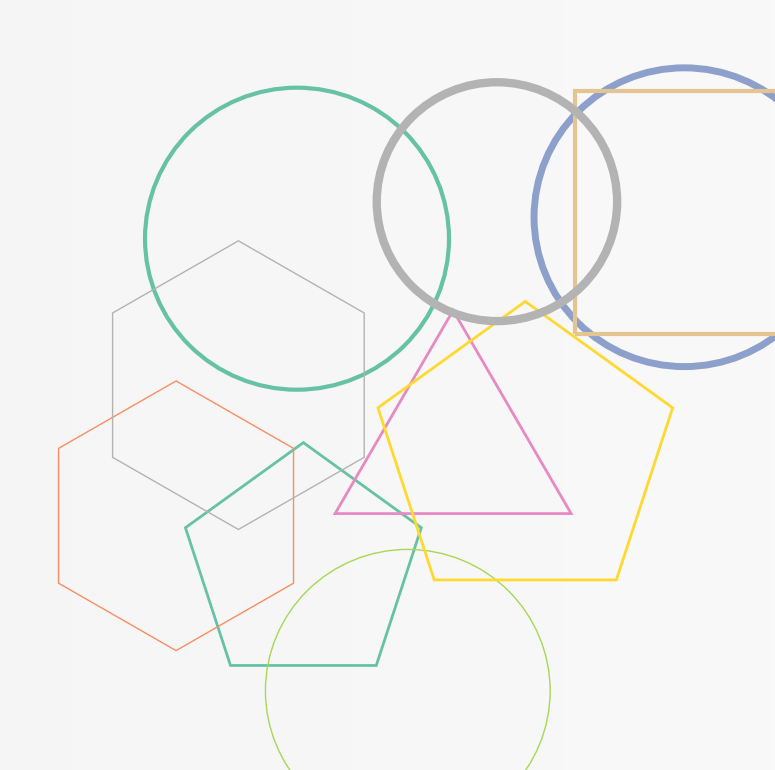[{"shape": "circle", "thickness": 1.5, "radius": 0.98, "center": [0.383, 0.69]}, {"shape": "pentagon", "thickness": 1, "radius": 0.8, "center": [0.391, 0.265]}, {"shape": "hexagon", "thickness": 0.5, "radius": 0.88, "center": [0.227, 0.33]}, {"shape": "circle", "thickness": 2.5, "radius": 0.97, "center": [0.883, 0.718]}, {"shape": "triangle", "thickness": 1, "radius": 0.88, "center": [0.585, 0.421]}, {"shape": "circle", "thickness": 0.5, "radius": 0.92, "center": [0.526, 0.103]}, {"shape": "pentagon", "thickness": 1, "radius": 1.0, "center": [0.678, 0.409]}, {"shape": "square", "thickness": 1.5, "radius": 0.79, "center": [0.899, 0.724]}, {"shape": "hexagon", "thickness": 0.5, "radius": 0.94, "center": [0.308, 0.5]}, {"shape": "circle", "thickness": 3, "radius": 0.78, "center": [0.641, 0.738]}]